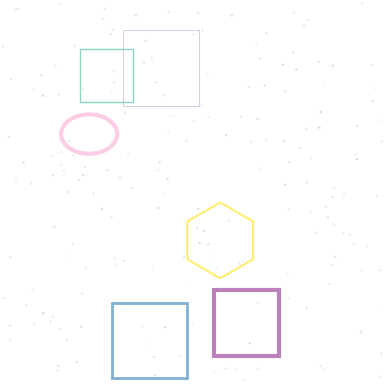[{"shape": "square", "thickness": 1, "radius": 0.35, "center": [0.276, 0.803]}, {"shape": "square", "thickness": 0.5, "radius": 0.49, "center": [0.418, 0.822]}, {"shape": "square", "thickness": 2, "radius": 0.49, "center": [0.388, 0.115]}, {"shape": "oval", "thickness": 3, "radius": 0.36, "center": [0.232, 0.652]}, {"shape": "square", "thickness": 3, "radius": 0.42, "center": [0.641, 0.161]}, {"shape": "hexagon", "thickness": 1.5, "radius": 0.49, "center": [0.572, 0.376]}]